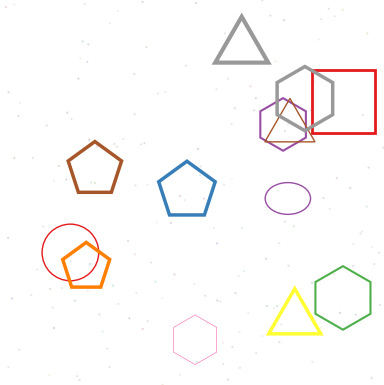[{"shape": "square", "thickness": 2, "radius": 0.41, "center": [0.892, 0.737]}, {"shape": "circle", "thickness": 1, "radius": 0.37, "center": [0.183, 0.344]}, {"shape": "pentagon", "thickness": 2.5, "radius": 0.39, "center": [0.486, 0.504]}, {"shape": "hexagon", "thickness": 1.5, "radius": 0.41, "center": [0.891, 0.226]}, {"shape": "hexagon", "thickness": 1.5, "radius": 0.34, "center": [0.735, 0.677]}, {"shape": "oval", "thickness": 1, "radius": 0.29, "center": [0.748, 0.484]}, {"shape": "pentagon", "thickness": 2.5, "radius": 0.32, "center": [0.224, 0.306]}, {"shape": "triangle", "thickness": 2.5, "radius": 0.39, "center": [0.766, 0.172]}, {"shape": "triangle", "thickness": 1, "radius": 0.38, "center": [0.753, 0.669]}, {"shape": "pentagon", "thickness": 2.5, "radius": 0.36, "center": [0.246, 0.559]}, {"shape": "hexagon", "thickness": 0.5, "radius": 0.32, "center": [0.507, 0.117]}, {"shape": "hexagon", "thickness": 2.5, "radius": 0.42, "center": [0.792, 0.744]}, {"shape": "triangle", "thickness": 3, "radius": 0.4, "center": [0.628, 0.877]}]